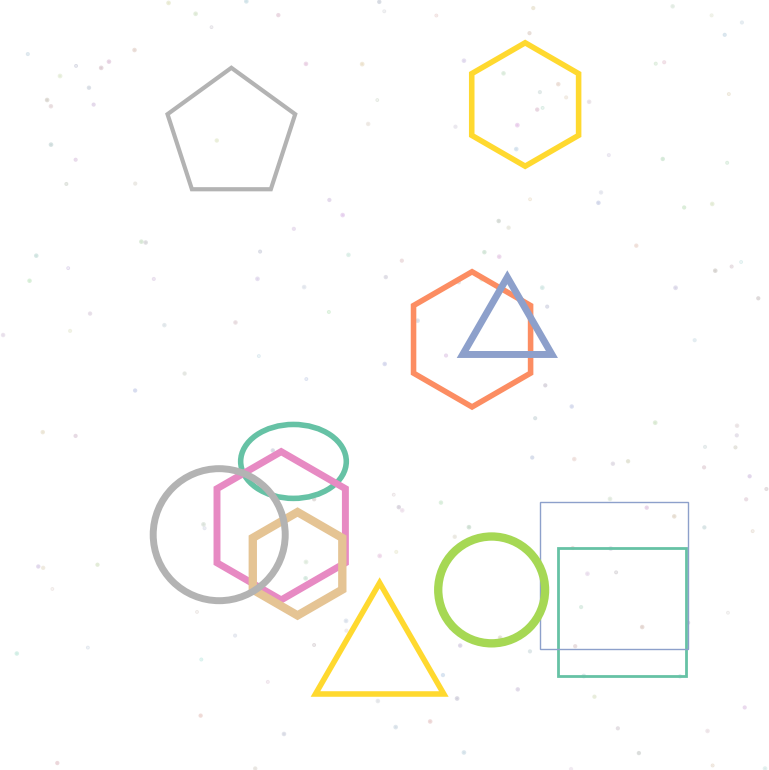[{"shape": "oval", "thickness": 2, "radius": 0.34, "center": [0.381, 0.401]}, {"shape": "square", "thickness": 1, "radius": 0.42, "center": [0.807, 0.205]}, {"shape": "hexagon", "thickness": 2, "radius": 0.44, "center": [0.613, 0.559]}, {"shape": "square", "thickness": 0.5, "radius": 0.48, "center": [0.797, 0.252]}, {"shape": "triangle", "thickness": 2.5, "radius": 0.33, "center": [0.659, 0.573]}, {"shape": "hexagon", "thickness": 2.5, "radius": 0.48, "center": [0.365, 0.317]}, {"shape": "circle", "thickness": 3, "radius": 0.35, "center": [0.639, 0.234]}, {"shape": "hexagon", "thickness": 2, "radius": 0.4, "center": [0.682, 0.864]}, {"shape": "triangle", "thickness": 2, "radius": 0.48, "center": [0.493, 0.147]}, {"shape": "hexagon", "thickness": 3, "radius": 0.34, "center": [0.386, 0.268]}, {"shape": "pentagon", "thickness": 1.5, "radius": 0.44, "center": [0.3, 0.825]}, {"shape": "circle", "thickness": 2.5, "radius": 0.43, "center": [0.285, 0.306]}]